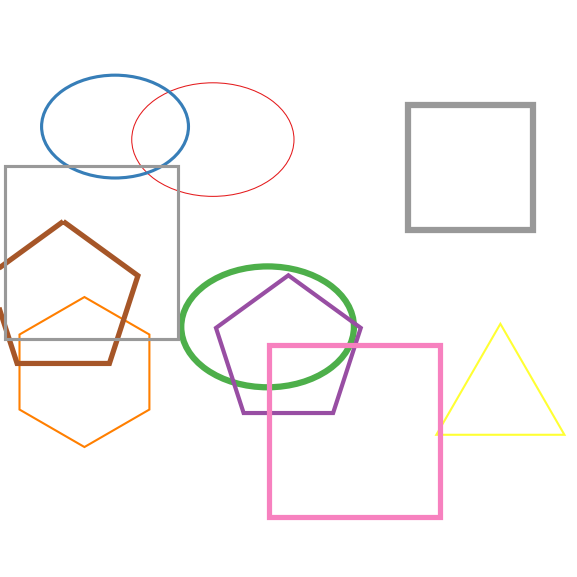[{"shape": "oval", "thickness": 0.5, "radius": 0.7, "center": [0.369, 0.757]}, {"shape": "oval", "thickness": 1.5, "radius": 0.64, "center": [0.199, 0.78]}, {"shape": "oval", "thickness": 3, "radius": 0.75, "center": [0.463, 0.433]}, {"shape": "pentagon", "thickness": 2, "radius": 0.66, "center": [0.499, 0.391]}, {"shape": "hexagon", "thickness": 1, "radius": 0.65, "center": [0.146, 0.355]}, {"shape": "triangle", "thickness": 1, "radius": 0.64, "center": [0.866, 0.31]}, {"shape": "pentagon", "thickness": 2.5, "radius": 0.68, "center": [0.11, 0.48]}, {"shape": "square", "thickness": 2.5, "radius": 0.74, "center": [0.614, 0.253]}, {"shape": "square", "thickness": 3, "radius": 0.54, "center": [0.814, 0.709]}, {"shape": "square", "thickness": 1.5, "radius": 0.75, "center": [0.158, 0.562]}]